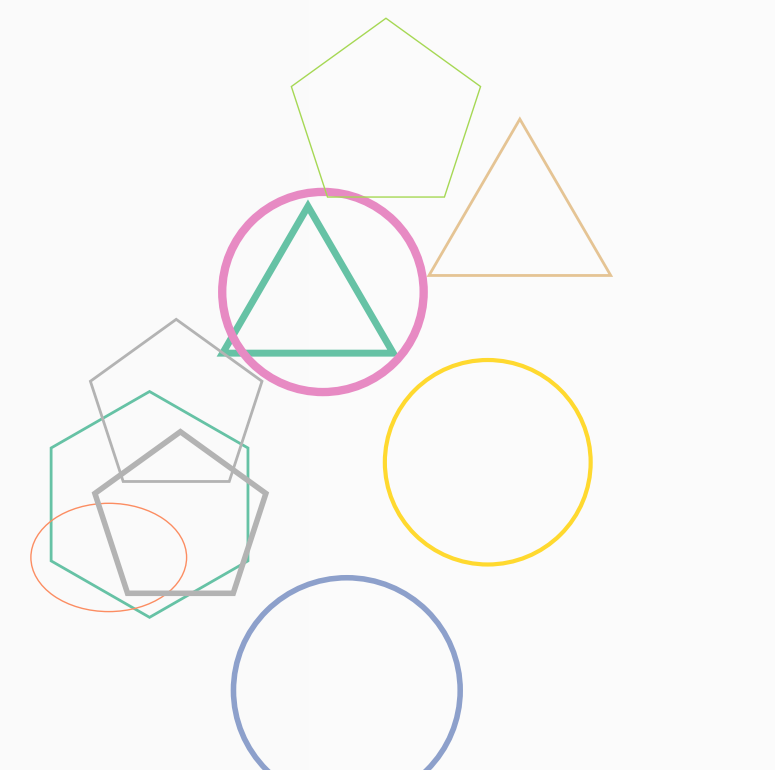[{"shape": "triangle", "thickness": 2.5, "radius": 0.64, "center": [0.397, 0.605]}, {"shape": "hexagon", "thickness": 1, "radius": 0.73, "center": [0.193, 0.345]}, {"shape": "oval", "thickness": 0.5, "radius": 0.5, "center": [0.14, 0.276]}, {"shape": "circle", "thickness": 2, "radius": 0.73, "center": [0.448, 0.103]}, {"shape": "circle", "thickness": 3, "radius": 0.65, "center": [0.417, 0.621]}, {"shape": "pentagon", "thickness": 0.5, "radius": 0.64, "center": [0.498, 0.848]}, {"shape": "circle", "thickness": 1.5, "radius": 0.66, "center": [0.629, 0.4]}, {"shape": "triangle", "thickness": 1, "radius": 0.68, "center": [0.671, 0.71]}, {"shape": "pentagon", "thickness": 1, "radius": 0.58, "center": [0.227, 0.469]}, {"shape": "pentagon", "thickness": 2, "radius": 0.58, "center": [0.233, 0.323]}]